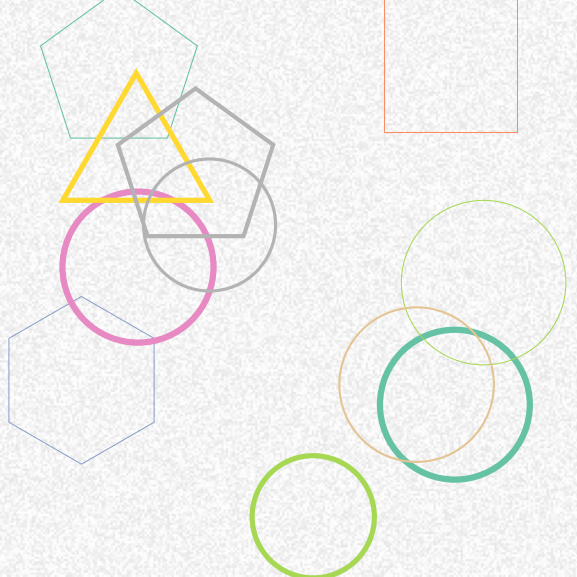[{"shape": "pentagon", "thickness": 0.5, "radius": 0.71, "center": [0.206, 0.876]}, {"shape": "circle", "thickness": 3, "radius": 0.65, "center": [0.788, 0.298]}, {"shape": "square", "thickness": 0.5, "radius": 0.57, "center": [0.78, 0.885]}, {"shape": "hexagon", "thickness": 0.5, "radius": 0.73, "center": [0.141, 0.341]}, {"shape": "circle", "thickness": 3, "radius": 0.65, "center": [0.239, 0.537]}, {"shape": "circle", "thickness": 2.5, "radius": 0.53, "center": [0.542, 0.104]}, {"shape": "circle", "thickness": 0.5, "radius": 0.71, "center": [0.837, 0.51]}, {"shape": "triangle", "thickness": 2.5, "radius": 0.73, "center": [0.236, 0.726]}, {"shape": "circle", "thickness": 1, "radius": 0.67, "center": [0.721, 0.333]}, {"shape": "circle", "thickness": 1.5, "radius": 0.57, "center": [0.363, 0.61]}, {"shape": "pentagon", "thickness": 2, "radius": 0.71, "center": [0.339, 0.705]}]